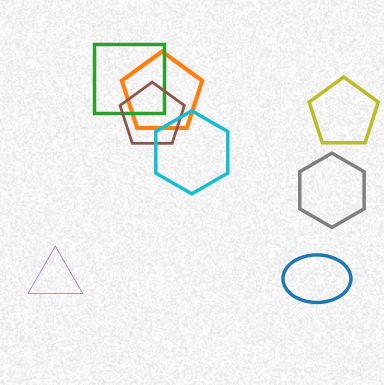[{"shape": "oval", "thickness": 2.5, "radius": 0.44, "center": [0.823, 0.276]}, {"shape": "pentagon", "thickness": 3, "radius": 0.55, "center": [0.421, 0.756]}, {"shape": "square", "thickness": 2.5, "radius": 0.45, "center": [0.335, 0.796]}, {"shape": "triangle", "thickness": 0.5, "radius": 0.41, "center": [0.144, 0.279]}, {"shape": "pentagon", "thickness": 2, "radius": 0.44, "center": [0.395, 0.699]}, {"shape": "hexagon", "thickness": 2.5, "radius": 0.48, "center": [0.862, 0.506]}, {"shape": "pentagon", "thickness": 2.5, "radius": 0.47, "center": [0.893, 0.706]}, {"shape": "hexagon", "thickness": 2.5, "radius": 0.54, "center": [0.498, 0.604]}]